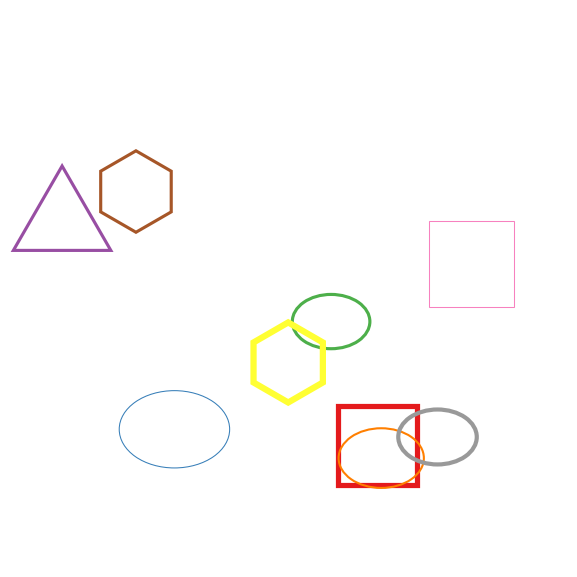[{"shape": "square", "thickness": 2.5, "radius": 0.34, "center": [0.654, 0.227]}, {"shape": "oval", "thickness": 0.5, "radius": 0.48, "center": [0.302, 0.256]}, {"shape": "oval", "thickness": 1.5, "radius": 0.34, "center": [0.573, 0.442]}, {"shape": "triangle", "thickness": 1.5, "radius": 0.49, "center": [0.108, 0.614]}, {"shape": "oval", "thickness": 1, "radius": 0.37, "center": [0.66, 0.206]}, {"shape": "hexagon", "thickness": 3, "radius": 0.35, "center": [0.499, 0.371]}, {"shape": "hexagon", "thickness": 1.5, "radius": 0.35, "center": [0.235, 0.667]}, {"shape": "square", "thickness": 0.5, "radius": 0.37, "center": [0.817, 0.542]}, {"shape": "oval", "thickness": 2, "radius": 0.34, "center": [0.758, 0.242]}]